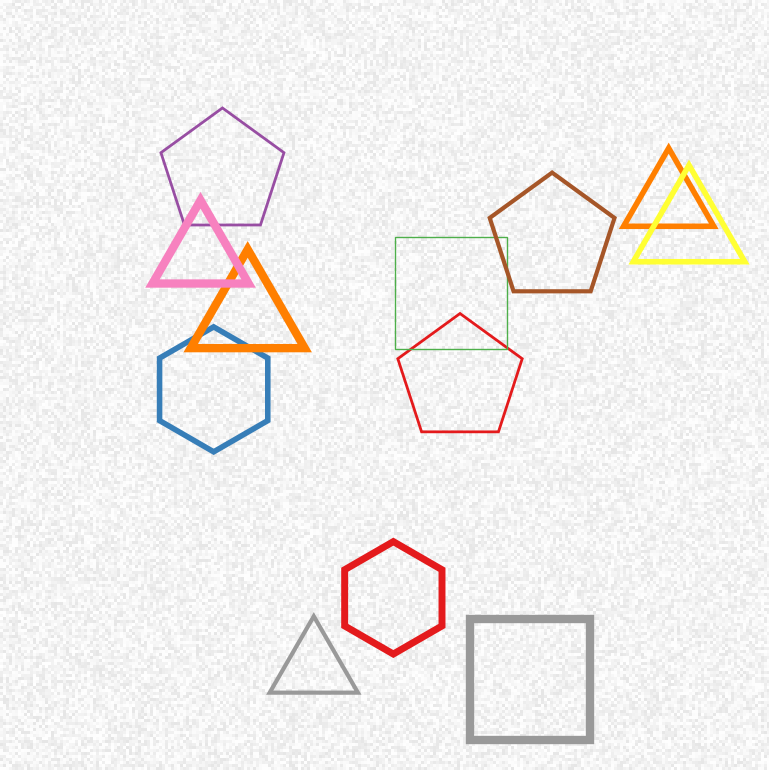[{"shape": "hexagon", "thickness": 2.5, "radius": 0.36, "center": [0.511, 0.224]}, {"shape": "pentagon", "thickness": 1, "radius": 0.42, "center": [0.597, 0.508]}, {"shape": "hexagon", "thickness": 2, "radius": 0.41, "center": [0.277, 0.494]}, {"shape": "square", "thickness": 0.5, "radius": 0.36, "center": [0.586, 0.62]}, {"shape": "pentagon", "thickness": 1, "radius": 0.42, "center": [0.289, 0.776]}, {"shape": "triangle", "thickness": 2, "radius": 0.34, "center": [0.868, 0.74]}, {"shape": "triangle", "thickness": 3, "radius": 0.43, "center": [0.322, 0.591]}, {"shape": "triangle", "thickness": 2, "radius": 0.42, "center": [0.895, 0.702]}, {"shape": "pentagon", "thickness": 1.5, "radius": 0.43, "center": [0.717, 0.691]}, {"shape": "triangle", "thickness": 3, "radius": 0.36, "center": [0.26, 0.668]}, {"shape": "triangle", "thickness": 1.5, "radius": 0.33, "center": [0.408, 0.134]}, {"shape": "square", "thickness": 3, "radius": 0.39, "center": [0.688, 0.117]}]